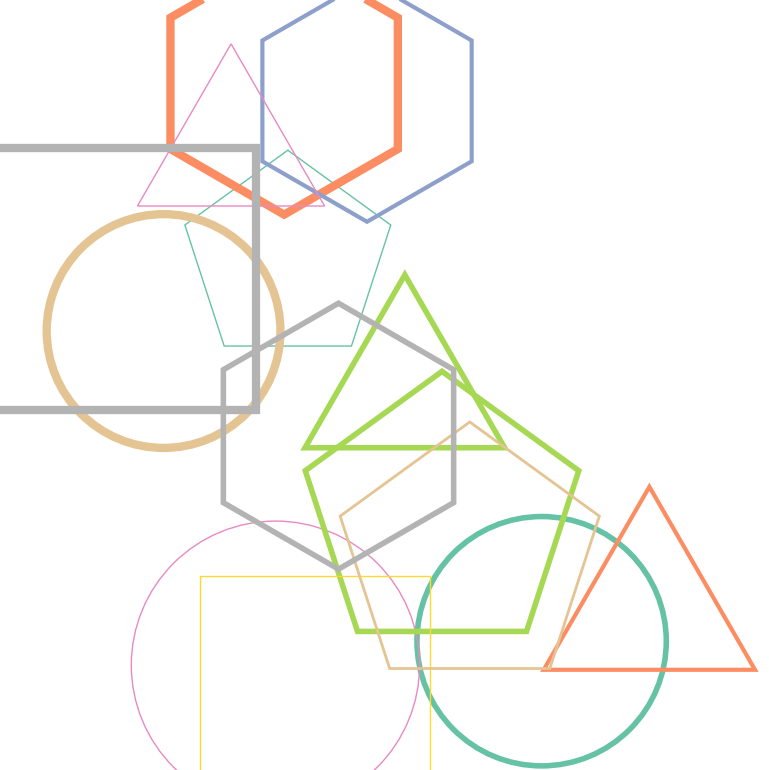[{"shape": "circle", "thickness": 2, "radius": 0.81, "center": [0.703, 0.167]}, {"shape": "pentagon", "thickness": 0.5, "radius": 0.7, "center": [0.374, 0.664]}, {"shape": "triangle", "thickness": 1.5, "radius": 0.79, "center": [0.843, 0.209]}, {"shape": "hexagon", "thickness": 3, "radius": 0.85, "center": [0.369, 0.892]}, {"shape": "hexagon", "thickness": 1.5, "radius": 0.78, "center": [0.477, 0.869]}, {"shape": "triangle", "thickness": 0.5, "radius": 0.7, "center": [0.3, 0.803]}, {"shape": "circle", "thickness": 0.5, "radius": 0.94, "center": [0.358, 0.136]}, {"shape": "triangle", "thickness": 2, "radius": 0.75, "center": [0.526, 0.493]}, {"shape": "pentagon", "thickness": 2, "radius": 0.93, "center": [0.574, 0.331]}, {"shape": "square", "thickness": 0.5, "radius": 0.75, "center": [0.409, 0.103]}, {"shape": "circle", "thickness": 3, "radius": 0.76, "center": [0.212, 0.57]}, {"shape": "pentagon", "thickness": 1, "radius": 0.88, "center": [0.61, 0.275]}, {"shape": "hexagon", "thickness": 2, "radius": 0.86, "center": [0.44, 0.434]}, {"shape": "square", "thickness": 3, "radius": 0.85, "center": [0.163, 0.637]}]